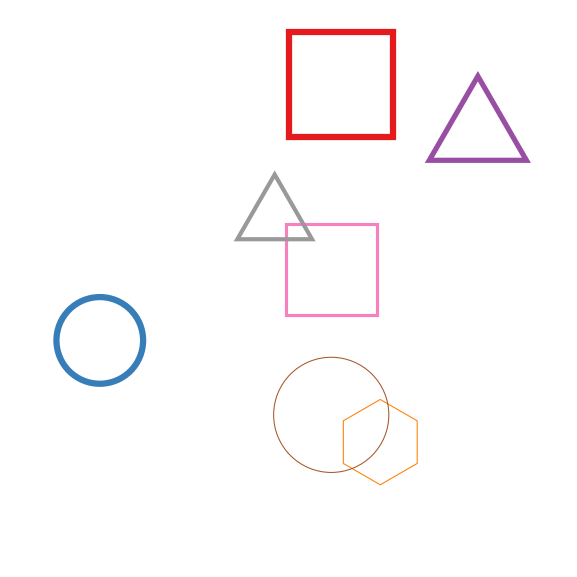[{"shape": "square", "thickness": 3, "radius": 0.45, "center": [0.591, 0.853]}, {"shape": "circle", "thickness": 3, "radius": 0.38, "center": [0.173, 0.41]}, {"shape": "triangle", "thickness": 2.5, "radius": 0.49, "center": [0.827, 0.77]}, {"shape": "hexagon", "thickness": 0.5, "radius": 0.37, "center": [0.658, 0.234]}, {"shape": "circle", "thickness": 0.5, "radius": 0.5, "center": [0.574, 0.281]}, {"shape": "square", "thickness": 1.5, "radius": 0.4, "center": [0.574, 0.533]}, {"shape": "triangle", "thickness": 2, "radius": 0.37, "center": [0.476, 0.622]}]